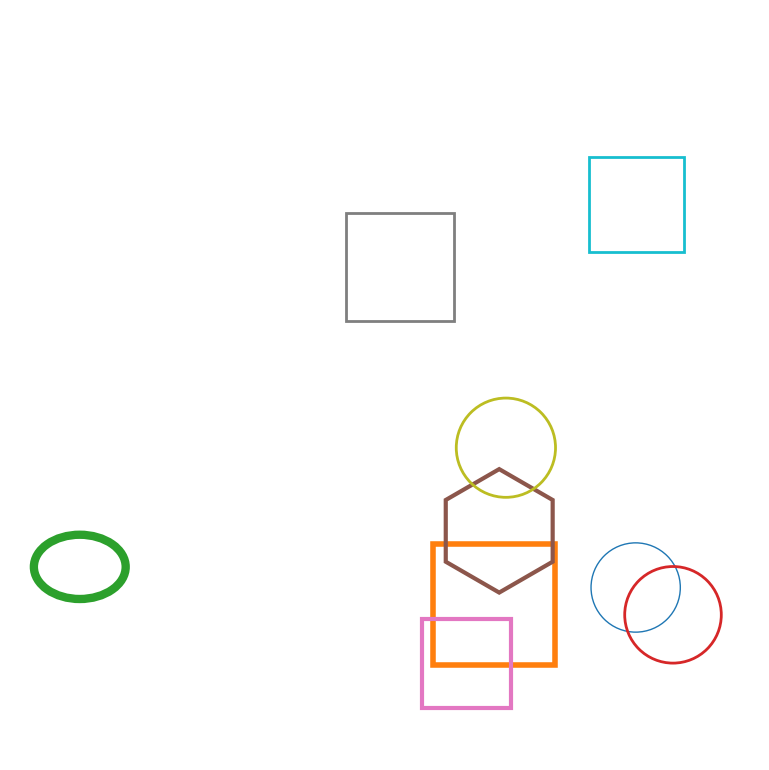[{"shape": "circle", "thickness": 0.5, "radius": 0.29, "center": [0.826, 0.237]}, {"shape": "square", "thickness": 2, "radius": 0.39, "center": [0.642, 0.215]}, {"shape": "oval", "thickness": 3, "radius": 0.3, "center": [0.104, 0.264]}, {"shape": "circle", "thickness": 1, "radius": 0.31, "center": [0.874, 0.202]}, {"shape": "hexagon", "thickness": 1.5, "radius": 0.4, "center": [0.648, 0.311]}, {"shape": "square", "thickness": 1.5, "radius": 0.29, "center": [0.605, 0.139]}, {"shape": "square", "thickness": 1, "radius": 0.35, "center": [0.52, 0.654]}, {"shape": "circle", "thickness": 1, "radius": 0.32, "center": [0.657, 0.419]}, {"shape": "square", "thickness": 1, "radius": 0.31, "center": [0.826, 0.735]}]